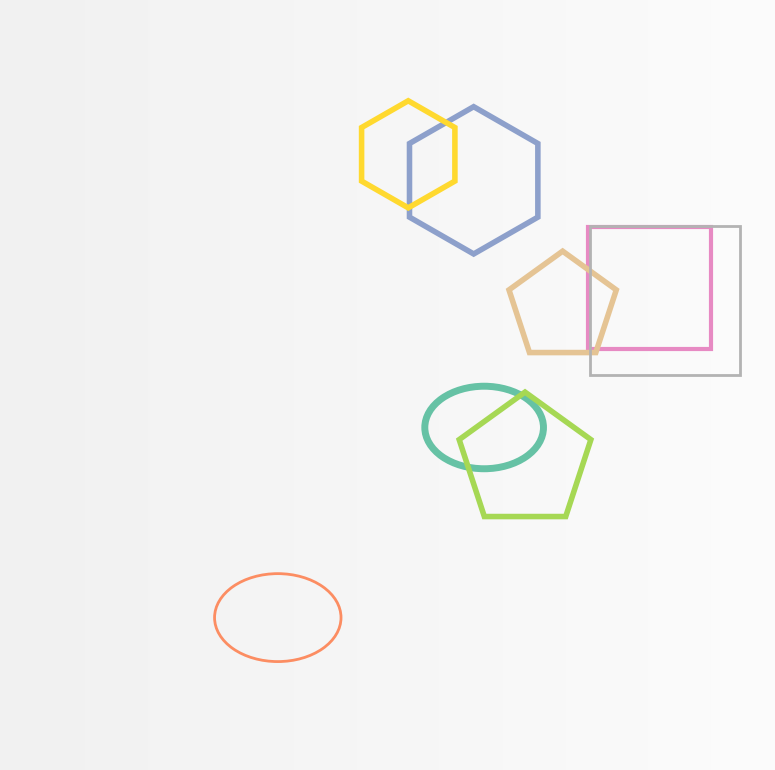[{"shape": "oval", "thickness": 2.5, "radius": 0.38, "center": [0.625, 0.445]}, {"shape": "oval", "thickness": 1, "radius": 0.41, "center": [0.358, 0.198]}, {"shape": "hexagon", "thickness": 2, "radius": 0.48, "center": [0.611, 0.766]}, {"shape": "square", "thickness": 1.5, "radius": 0.4, "center": [0.838, 0.626]}, {"shape": "pentagon", "thickness": 2, "radius": 0.45, "center": [0.677, 0.401]}, {"shape": "hexagon", "thickness": 2, "radius": 0.35, "center": [0.527, 0.8]}, {"shape": "pentagon", "thickness": 2, "radius": 0.36, "center": [0.726, 0.601]}, {"shape": "square", "thickness": 1, "radius": 0.48, "center": [0.859, 0.61]}]